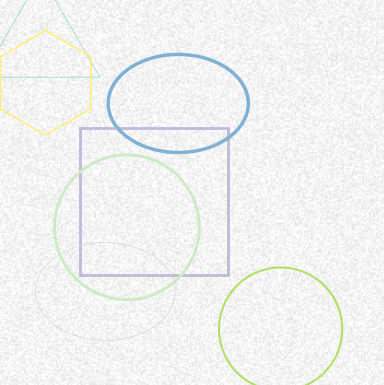[{"shape": "triangle", "thickness": 0.5, "radius": 0.88, "center": [0.106, 0.888]}, {"shape": "square", "thickness": 2, "radius": 0.96, "center": [0.4, 0.477]}, {"shape": "oval", "thickness": 2.5, "radius": 0.91, "center": [0.463, 0.731]}, {"shape": "circle", "thickness": 1.5, "radius": 0.8, "center": [0.729, 0.145]}, {"shape": "oval", "thickness": 0.5, "radius": 0.91, "center": [0.274, 0.243]}, {"shape": "circle", "thickness": 2, "radius": 0.94, "center": [0.33, 0.41]}, {"shape": "hexagon", "thickness": 1, "radius": 0.68, "center": [0.118, 0.785]}]